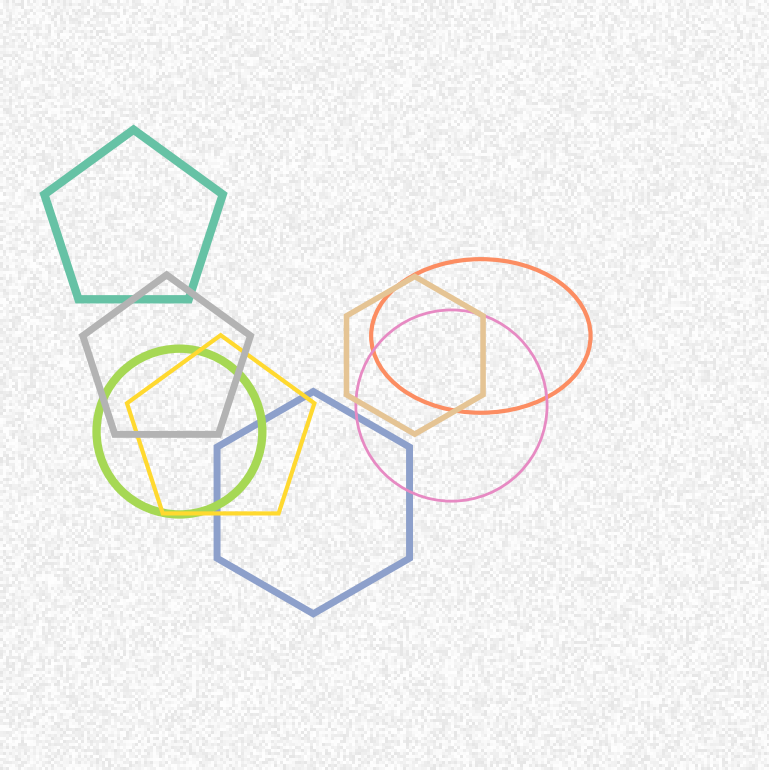[{"shape": "pentagon", "thickness": 3, "radius": 0.61, "center": [0.173, 0.71]}, {"shape": "oval", "thickness": 1.5, "radius": 0.71, "center": [0.624, 0.564]}, {"shape": "hexagon", "thickness": 2.5, "radius": 0.72, "center": [0.407, 0.347]}, {"shape": "circle", "thickness": 1, "radius": 0.62, "center": [0.586, 0.473]}, {"shape": "circle", "thickness": 3, "radius": 0.54, "center": [0.233, 0.44]}, {"shape": "pentagon", "thickness": 1.5, "radius": 0.64, "center": [0.287, 0.437]}, {"shape": "hexagon", "thickness": 2, "radius": 0.51, "center": [0.539, 0.539]}, {"shape": "pentagon", "thickness": 2.5, "radius": 0.57, "center": [0.216, 0.529]}]